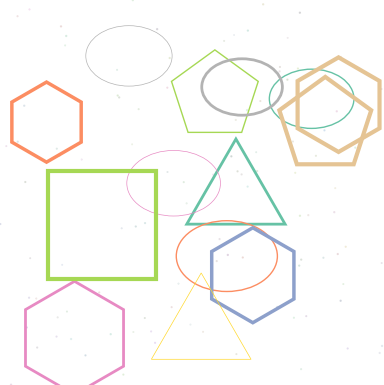[{"shape": "oval", "thickness": 1, "radius": 0.55, "center": [0.809, 0.743]}, {"shape": "triangle", "thickness": 2, "radius": 0.74, "center": [0.613, 0.492]}, {"shape": "oval", "thickness": 1, "radius": 0.66, "center": [0.589, 0.335]}, {"shape": "hexagon", "thickness": 2.5, "radius": 0.52, "center": [0.121, 0.683]}, {"shape": "hexagon", "thickness": 2.5, "radius": 0.62, "center": [0.657, 0.285]}, {"shape": "oval", "thickness": 0.5, "radius": 0.61, "center": [0.451, 0.524]}, {"shape": "hexagon", "thickness": 2, "radius": 0.74, "center": [0.194, 0.122]}, {"shape": "square", "thickness": 3, "radius": 0.7, "center": [0.265, 0.416]}, {"shape": "pentagon", "thickness": 1, "radius": 0.59, "center": [0.558, 0.752]}, {"shape": "triangle", "thickness": 0.5, "radius": 0.75, "center": [0.523, 0.142]}, {"shape": "pentagon", "thickness": 3, "radius": 0.63, "center": [0.845, 0.675]}, {"shape": "hexagon", "thickness": 3, "radius": 0.61, "center": [0.879, 0.728]}, {"shape": "oval", "thickness": 2, "radius": 0.52, "center": [0.629, 0.774]}, {"shape": "oval", "thickness": 0.5, "radius": 0.56, "center": [0.335, 0.855]}]